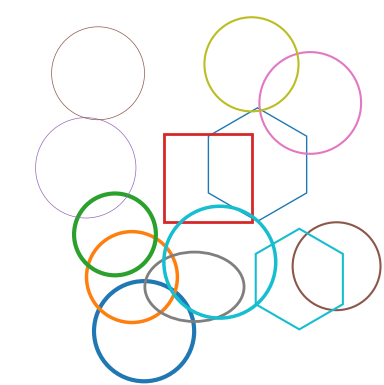[{"shape": "hexagon", "thickness": 1, "radius": 0.74, "center": [0.669, 0.573]}, {"shape": "circle", "thickness": 3, "radius": 0.65, "center": [0.374, 0.14]}, {"shape": "circle", "thickness": 2.5, "radius": 0.59, "center": [0.343, 0.28]}, {"shape": "circle", "thickness": 3, "radius": 0.53, "center": [0.299, 0.391]}, {"shape": "square", "thickness": 2, "radius": 0.57, "center": [0.54, 0.538]}, {"shape": "circle", "thickness": 0.5, "radius": 0.65, "center": [0.223, 0.564]}, {"shape": "circle", "thickness": 1.5, "radius": 0.57, "center": [0.874, 0.309]}, {"shape": "circle", "thickness": 0.5, "radius": 0.6, "center": [0.255, 0.81]}, {"shape": "circle", "thickness": 1.5, "radius": 0.66, "center": [0.806, 0.733]}, {"shape": "oval", "thickness": 2, "radius": 0.64, "center": [0.505, 0.255]}, {"shape": "circle", "thickness": 1.5, "radius": 0.61, "center": [0.653, 0.833]}, {"shape": "hexagon", "thickness": 1.5, "radius": 0.65, "center": [0.777, 0.275]}, {"shape": "circle", "thickness": 2.5, "radius": 0.73, "center": [0.571, 0.319]}]